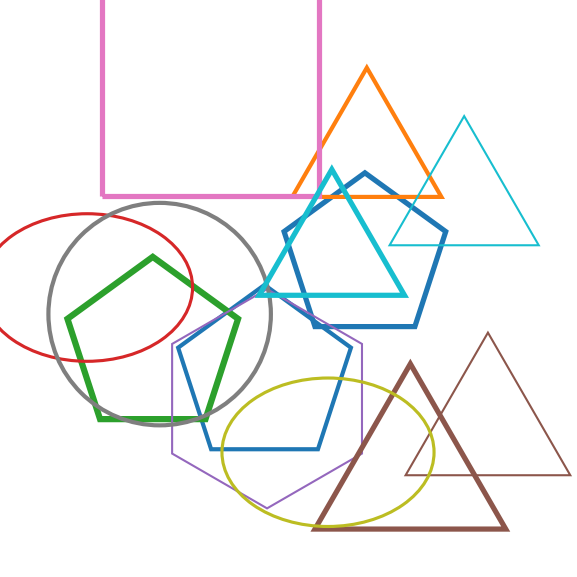[{"shape": "pentagon", "thickness": 2.5, "radius": 0.74, "center": [0.632, 0.553]}, {"shape": "pentagon", "thickness": 2, "radius": 0.79, "center": [0.458, 0.348]}, {"shape": "triangle", "thickness": 2, "radius": 0.75, "center": [0.635, 0.733]}, {"shape": "pentagon", "thickness": 3, "radius": 0.78, "center": [0.265, 0.399]}, {"shape": "oval", "thickness": 1.5, "radius": 0.91, "center": [0.151, 0.501]}, {"shape": "hexagon", "thickness": 1, "radius": 0.95, "center": [0.462, 0.309]}, {"shape": "triangle", "thickness": 2.5, "radius": 0.95, "center": [0.711, 0.178]}, {"shape": "triangle", "thickness": 1, "radius": 0.82, "center": [0.845, 0.259]}, {"shape": "square", "thickness": 2.5, "radius": 0.94, "center": [0.364, 0.847]}, {"shape": "circle", "thickness": 2, "radius": 0.96, "center": [0.276, 0.455]}, {"shape": "oval", "thickness": 1.5, "radius": 0.92, "center": [0.568, 0.216]}, {"shape": "triangle", "thickness": 2.5, "radius": 0.73, "center": [0.575, 0.56]}, {"shape": "triangle", "thickness": 1, "radius": 0.75, "center": [0.804, 0.649]}]